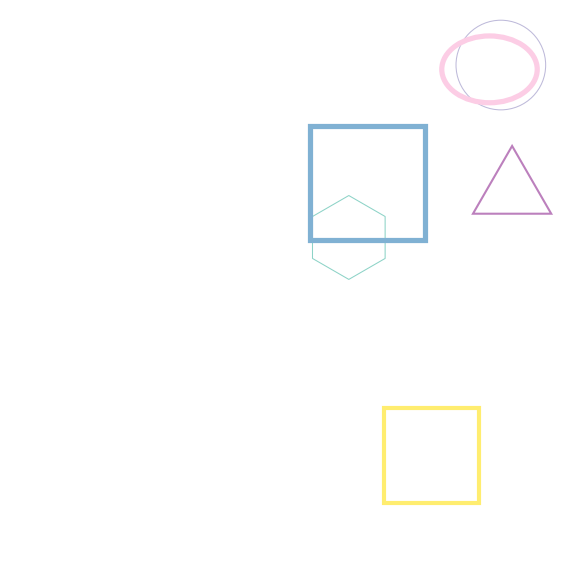[{"shape": "hexagon", "thickness": 0.5, "radius": 0.36, "center": [0.604, 0.588]}, {"shape": "circle", "thickness": 0.5, "radius": 0.39, "center": [0.867, 0.887]}, {"shape": "square", "thickness": 2.5, "radius": 0.49, "center": [0.637, 0.682]}, {"shape": "oval", "thickness": 2.5, "radius": 0.41, "center": [0.848, 0.879]}, {"shape": "triangle", "thickness": 1, "radius": 0.39, "center": [0.887, 0.668]}, {"shape": "square", "thickness": 2, "radius": 0.41, "center": [0.748, 0.21]}]